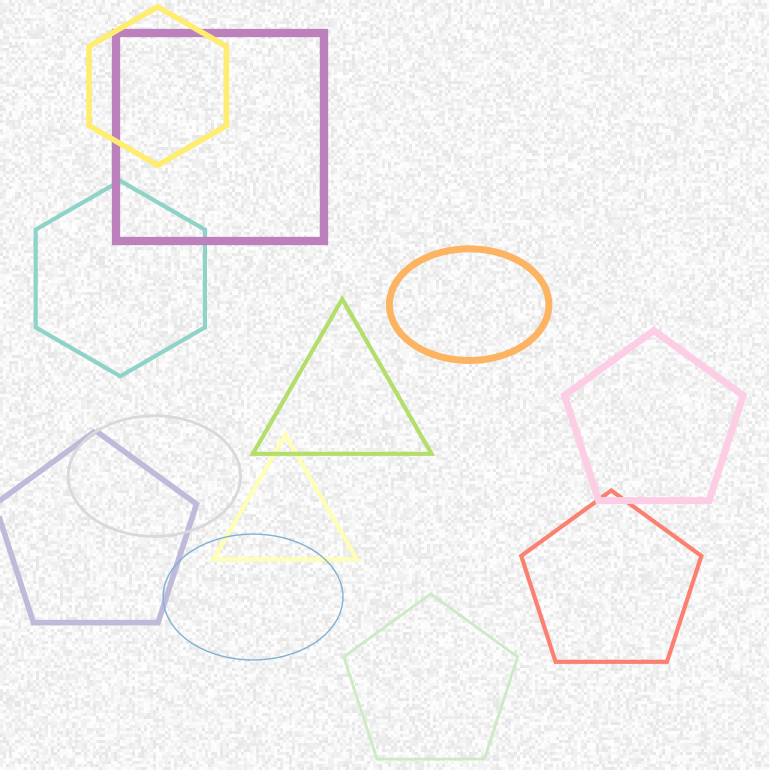[{"shape": "hexagon", "thickness": 1.5, "radius": 0.63, "center": [0.156, 0.638]}, {"shape": "triangle", "thickness": 1.5, "radius": 0.54, "center": [0.37, 0.327]}, {"shape": "pentagon", "thickness": 2, "radius": 0.69, "center": [0.124, 0.303]}, {"shape": "pentagon", "thickness": 1.5, "radius": 0.62, "center": [0.794, 0.24]}, {"shape": "oval", "thickness": 0.5, "radius": 0.58, "center": [0.329, 0.225]}, {"shape": "oval", "thickness": 2.5, "radius": 0.52, "center": [0.609, 0.604]}, {"shape": "triangle", "thickness": 1.5, "radius": 0.67, "center": [0.444, 0.478]}, {"shape": "pentagon", "thickness": 2.5, "radius": 0.61, "center": [0.849, 0.449]}, {"shape": "oval", "thickness": 1, "radius": 0.56, "center": [0.2, 0.382]}, {"shape": "square", "thickness": 3, "radius": 0.68, "center": [0.286, 0.822]}, {"shape": "pentagon", "thickness": 1, "radius": 0.59, "center": [0.559, 0.11]}, {"shape": "hexagon", "thickness": 2, "radius": 0.51, "center": [0.205, 0.888]}]